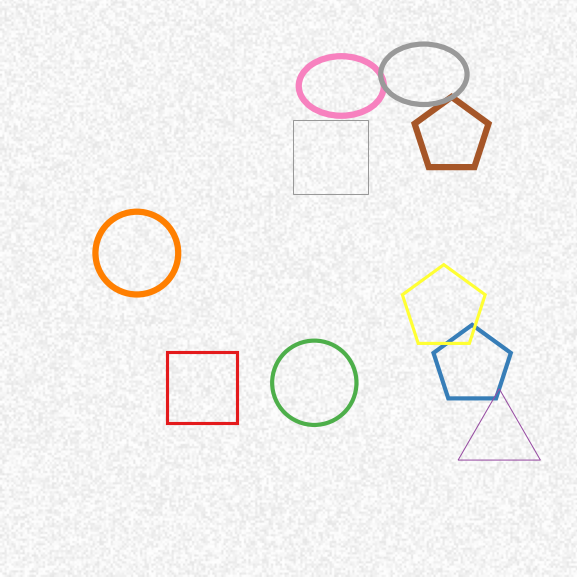[{"shape": "square", "thickness": 1.5, "radius": 0.31, "center": [0.35, 0.328]}, {"shape": "pentagon", "thickness": 2, "radius": 0.35, "center": [0.818, 0.366]}, {"shape": "circle", "thickness": 2, "radius": 0.36, "center": [0.544, 0.336]}, {"shape": "triangle", "thickness": 0.5, "radius": 0.41, "center": [0.865, 0.244]}, {"shape": "circle", "thickness": 3, "radius": 0.36, "center": [0.237, 0.561]}, {"shape": "pentagon", "thickness": 1.5, "radius": 0.38, "center": [0.768, 0.465]}, {"shape": "pentagon", "thickness": 3, "radius": 0.34, "center": [0.782, 0.764]}, {"shape": "oval", "thickness": 3, "radius": 0.37, "center": [0.591, 0.85]}, {"shape": "square", "thickness": 0.5, "radius": 0.32, "center": [0.572, 0.728]}, {"shape": "oval", "thickness": 2.5, "radius": 0.37, "center": [0.734, 0.871]}]